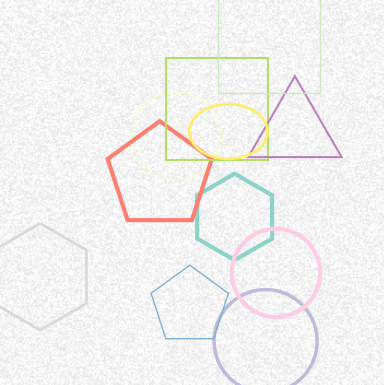[{"shape": "hexagon", "thickness": 3, "radius": 0.56, "center": [0.609, 0.437]}, {"shape": "circle", "thickness": 0.5, "radius": 0.57, "center": [0.458, 0.647]}, {"shape": "circle", "thickness": 2.5, "radius": 0.67, "center": [0.69, 0.114]}, {"shape": "pentagon", "thickness": 3, "radius": 0.71, "center": [0.415, 0.543]}, {"shape": "pentagon", "thickness": 1, "radius": 0.53, "center": [0.493, 0.206]}, {"shape": "square", "thickness": 1.5, "radius": 0.66, "center": [0.564, 0.718]}, {"shape": "circle", "thickness": 3, "radius": 0.57, "center": [0.717, 0.291]}, {"shape": "hexagon", "thickness": 2, "radius": 0.69, "center": [0.105, 0.281]}, {"shape": "triangle", "thickness": 1.5, "radius": 0.7, "center": [0.766, 0.662]}, {"shape": "square", "thickness": 1, "radius": 0.66, "center": [0.698, 0.893]}, {"shape": "oval", "thickness": 2, "radius": 0.51, "center": [0.593, 0.658]}]